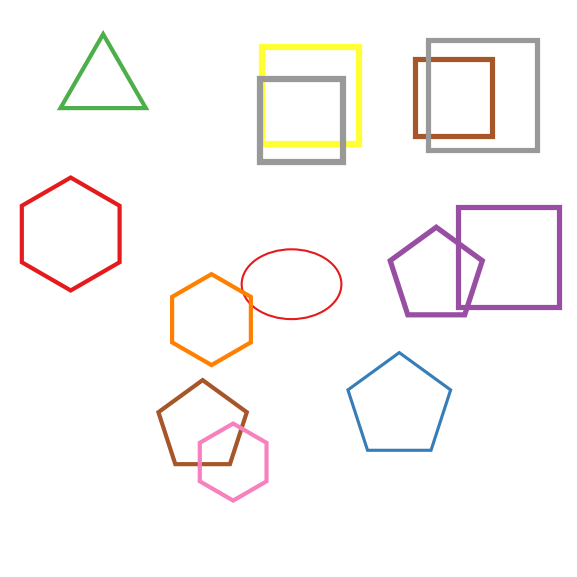[{"shape": "oval", "thickness": 1, "radius": 0.43, "center": [0.505, 0.507]}, {"shape": "hexagon", "thickness": 2, "radius": 0.49, "center": [0.122, 0.594]}, {"shape": "pentagon", "thickness": 1.5, "radius": 0.47, "center": [0.691, 0.295]}, {"shape": "triangle", "thickness": 2, "radius": 0.43, "center": [0.179, 0.855]}, {"shape": "pentagon", "thickness": 2.5, "radius": 0.42, "center": [0.755, 0.522]}, {"shape": "square", "thickness": 2.5, "radius": 0.43, "center": [0.881, 0.554]}, {"shape": "hexagon", "thickness": 2, "radius": 0.39, "center": [0.366, 0.446]}, {"shape": "square", "thickness": 3, "radius": 0.42, "center": [0.538, 0.834]}, {"shape": "pentagon", "thickness": 2, "radius": 0.4, "center": [0.351, 0.26]}, {"shape": "square", "thickness": 2.5, "radius": 0.34, "center": [0.786, 0.83]}, {"shape": "hexagon", "thickness": 2, "radius": 0.33, "center": [0.404, 0.199]}, {"shape": "square", "thickness": 3, "radius": 0.36, "center": [0.522, 0.791]}, {"shape": "square", "thickness": 2.5, "radius": 0.48, "center": [0.836, 0.834]}]